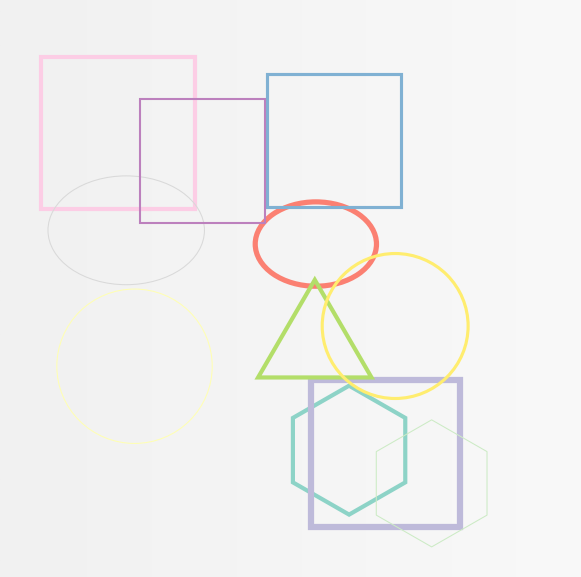[{"shape": "hexagon", "thickness": 2, "radius": 0.56, "center": [0.601, 0.22]}, {"shape": "circle", "thickness": 0.5, "radius": 0.67, "center": [0.231, 0.365]}, {"shape": "square", "thickness": 3, "radius": 0.64, "center": [0.664, 0.214]}, {"shape": "oval", "thickness": 2.5, "radius": 0.52, "center": [0.543, 0.577]}, {"shape": "square", "thickness": 1.5, "radius": 0.58, "center": [0.575, 0.756]}, {"shape": "triangle", "thickness": 2, "radius": 0.56, "center": [0.542, 0.402]}, {"shape": "square", "thickness": 2, "radius": 0.66, "center": [0.203, 0.768]}, {"shape": "oval", "thickness": 0.5, "radius": 0.67, "center": [0.217, 0.6]}, {"shape": "square", "thickness": 1, "radius": 0.54, "center": [0.348, 0.72]}, {"shape": "hexagon", "thickness": 0.5, "radius": 0.55, "center": [0.743, 0.162]}, {"shape": "circle", "thickness": 1.5, "radius": 0.63, "center": [0.68, 0.435]}]